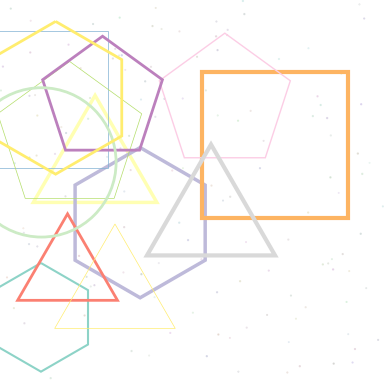[{"shape": "hexagon", "thickness": 1.5, "radius": 0.71, "center": [0.106, 0.176]}, {"shape": "triangle", "thickness": 2.5, "radius": 0.93, "center": [0.247, 0.567]}, {"shape": "hexagon", "thickness": 2.5, "radius": 0.98, "center": [0.364, 0.422]}, {"shape": "triangle", "thickness": 2, "radius": 0.75, "center": [0.175, 0.295]}, {"shape": "square", "thickness": 0.5, "radius": 0.89, "center": [0.104, 0.742]}, {"shape": "square", "thickness": 3, "radius": 0.95, "center": [0.715, 0.623]}, {"shape": "pentagon", "thickness": 0.5, "radius": 0.98, "center": [0.181, 0.644]}, {"shape": "pentagon", "thickness": 1, "radius": 0.89, "center": [0.584, 0.735]}, {"shape": "triangle", "thickness": 3, "radius": 0.96, "center": [0.548, 0.433]}, {"shape": "pentagon", "thickness": 2, "radius": 0.82, "center": [0.266, 0.742]}, {"shape": "circle", "thickness": 2, "radius": 0.97, "center": [0.108, 0.578]}, {"shape": "hexagon", "thickness": 2, "radius": 0.99, "center": [0.144, 0.746]}, {"shape": "triangle", "thickness": 0.5, "radius": 0.9, "center": [0.299, 0.237]}]